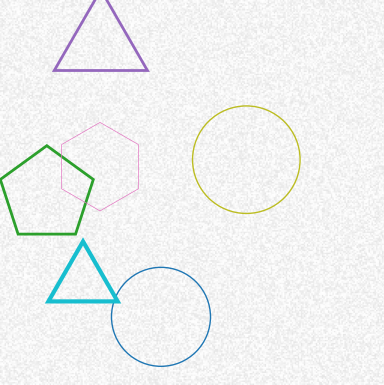[{"shape": "circle", "thickness": 1, "radius": 0.64, "center": [0.418, 0.177]}, {"shape": "pentagon", "thickness": 2, "radius": 0.63, "center": [0.122, 0.495]}, {"shape": "triangle", "thickness": 2, "radius": 0.7, "center": [0.262, 0.887]}, {"shape": "hexagon", "thickness": 0.5, "radius": 0.58, "center": [0.26, 0.567]}, {"shape": "circle", "thickness": 1, "radius": 0.7, "center": [0.64, 0.585]}, {"shape": "triangle", "thickness": 3, "radius": 0.52, "center": [0.216, 0.269]}]